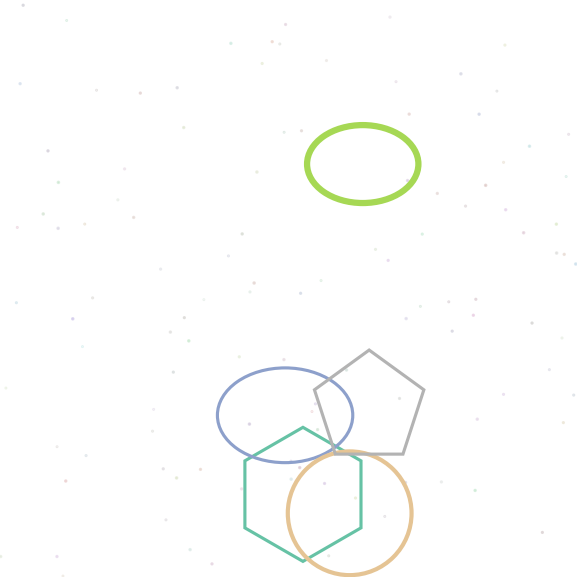[{"shape": "hexagon", "thickness": 1.5, "radius": 0.58, "center": [0.525, 0.143]}, {"shape": "oval", "thickness": 1.5, "radius": 0.59, "center": [0.494, 0.28]}, {"shape": "oval", "thickness": 3, "radius": 0.48, "center": [0.628, 0.715]}, {"shape": "circle", "thickness": 2, "radius": 0.54, "center": [0.605, 0.11]}, {"shape": "pentagon", "thickness": 1.5, "radius": 0.5, "center": [0.639, 0.293]}]